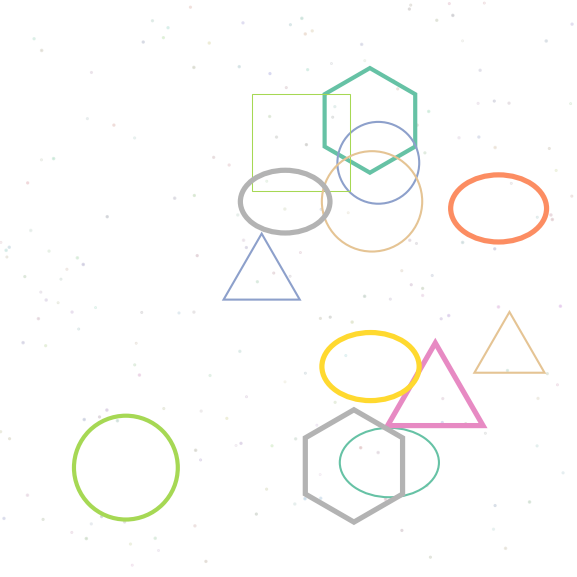[{"shape": "oval", "thickness": 1, "radius": 0.43, "center": [0.674, 0.198]}, {"shape": "hexagon", "thickness": 2, "radius": 0.45, "center": [0.641, 0.791]}, {"shape": "oval", "thickness": 2.5, "radius": 0.42, "center": [0.863, 0.638]}, {"shape": "triangle", "thickness": 1, "radius": 0.38, "center": [0.453, 0.518]}, {"shape": "circle", "thickness": 1, "radius": 0.35, "center": [0.655, 0.717]}, {"shape": "triangle", "thickness": 2.5, "radius": 0.48, "center": [0.754, 0.31]}, {"shape": "square", "thickness": 0.5, "radius": 0.42, "center": [0.521, 0.752]}, {"shape": "circle", "thickness": 2, "radius": 0.45, "center": [0.218, 0.189]}, {"shape": "oval", "thickness": 2.5, "radius": 0.42, "center": [0.642, 0.364]}, {"shape": "triangle", "thickness": 1, "radius": 0.35, "center": [0.882, 0.389]}, {"shape": "circle", "thickness": 1, "radius": 0.43, "center": [0.644, 0.65]}, {"shape": "hexagon", "thickness": 2.5, "radius": 0.49, "center": [0.613, 0.192]}, {"shape": "oval", "thickness": 2.5, "radius": 0.39, "center": [0.494, 0.65]}]